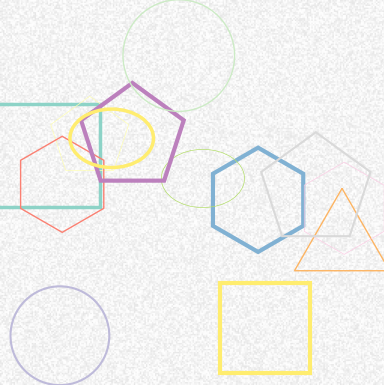[{"shape": "square", "thickness": 2.5, "radius": 0.67, "center": [0.126, 0.597]}, {"shape": "pentagon", "thickness": 0.5, "radius": 0.53, "center": [0.233, 0.644]}, {"shape": "circle", "thickness": 1.5, "radius": 0.64, "center": [0.156, 0.128]}, {"shape": "hexagon", "thickness": 1, "radius": 0.62, "center": [0.162, 0.521]}, {"shape": "hexagon", "thickness": 3, "radius": 0.68, "center": [0.67, 0.481]}, {"shape": "triangle", "thickness": 1, "radius": 0.71, "center": [0.888, 0.368]}, {"shape": "oval", "thickness": 0.5, "radius": 0.54, "center": [0.527, 0.536]}, {"shape": "hexagon", "thickness": 0.5, "radius": 0.6, "center": [0.894, 0.459]}, {"shape": "pentagon", "thickness": 1.5, "radius": 0.75, "center": [0.82, 0.507]}, {"shape": "pentagon", "thickness": 3, "radius": 0.7, "center": [0.344, 0.644]}, {"shape": "circle", "thickness": 1, "radius": 0.73, "center": [0.464, 0.856]}, {"shape": "oval", "thickness": 2.5, "radius": 0.54, "center": [0.29, 0.641]}, {"shape": "square", "thickness": 3, "radius": 0.58, "center": [0.688, 0.149]}]